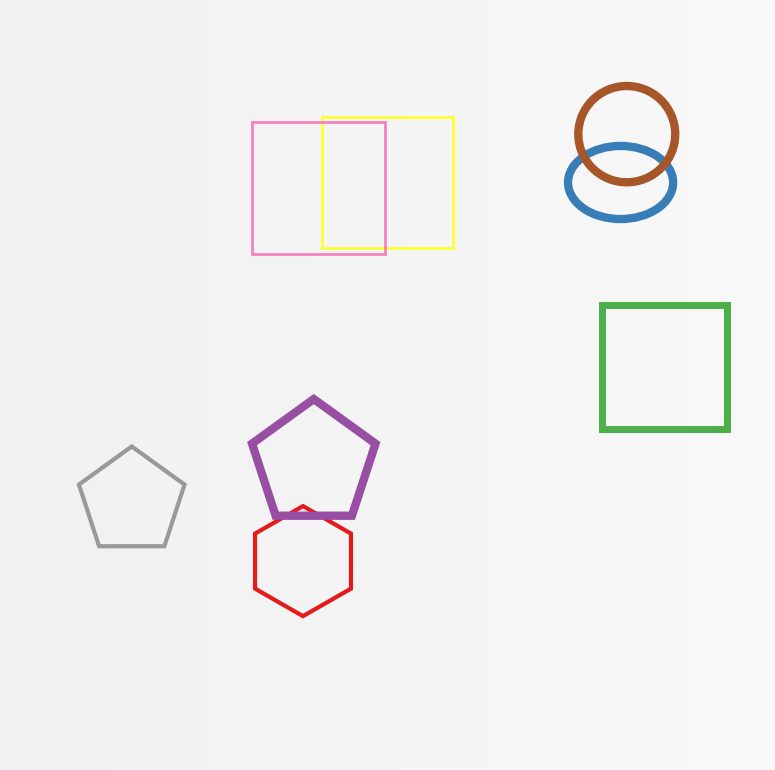[{"shape": "hexagon", "thickness": 1.5, "radius": 0.36, "center": [0.391, 0.271]}, {"shape": "oval", "thickness": 3, "radius": 0.34, "center": [0.801, 0.763]}, {"shape": "square", "thickness": 2.5, "radius": 0.4, "center": [0.858, 0.524]}, {"shape": "pentagon", "thickness": 3, "radius": 0.42, "center": [0.405, 0.398]}, {"shape": "square", "thickness": 1, "radius": 0.42, "center": [0.5, 0.763]}, {"shape": "circle", "thickness": 3, "radius": 0.31, "center": [0.809, 0.826]}, {"shape": "square", "thickness": 1, "radius": 0.43, "center": [0.411, 0.756]}, {"shape": "pentagon", "thickness": 1.5, "radius": 0.36, "center": [0.17, 0.349]}]